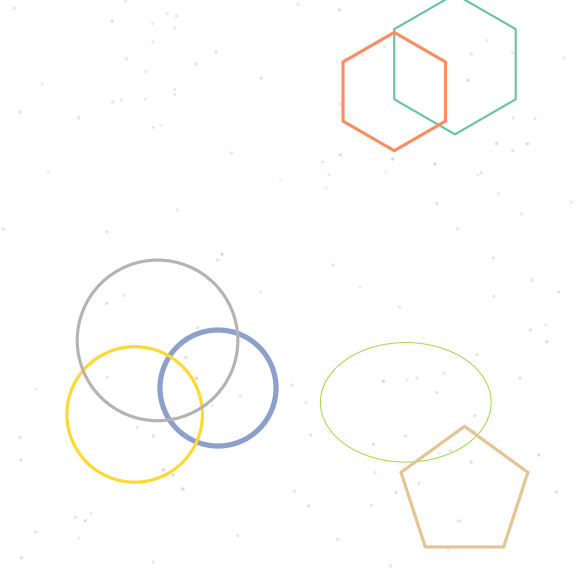[{"shape": "hexagon", "thickness": 1, "radius": 0.61, "center": [0.788, 0.888]}, {"shape": "hexagon", "thickness": 1.5, "radius": 0.51, "center": [0.683, 0.841]}, {"shape": "circle", "thickness": 2.5, "radius": 0.5, "center": [0.378, 0.327]}, {"shape": "oval", "thickness": 0.5, "radius": 0.74, "center": [0.703, 0.302]}, {"shape": "circle", "thickness": 1.5, "radius": 0.59, "center": [0.233, 0.282]}, {"shape": "pentagon", "thickness": 1.5, "radius": 0.58, "center": [0.804, 0.145]}, {"shape": "circle", "thickness": 1.5, "radius": 0.7, "center": [0.273, 0.41]}]